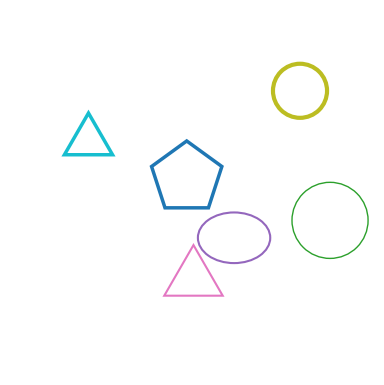[{"shape": "pentagon", "thickness": 2.5, "radius": 0.48, "center": [0.485, 0.538]}, {"shape": "circle", "thickness": 1, "radius": 0.49, "center": [0.857, 0.428]}, {"shape": "oval", "thickness": 1.5, "radius": 0.47, "center": [0.608, 0.382]}, {"shape": "triangle", "thickness": 1.5, "radius": 0.44, "center": [0.503, 0.276]}, {"shape": "circle", "thickness": 3, "radius": 0.35, "center": [0.779, 0.764]}, {"shape": "triangle", "thickness": 2.5, "radius": 0.36, "center": [0.23, 0.634]}]